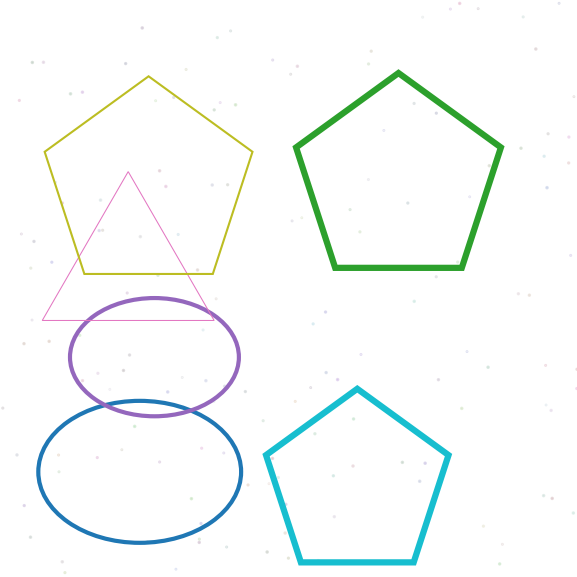[{"shape": "oval", "thickness": 2, "radius": 0.88, "center": [0.242, 0.182]}, {"shape": "pentagon", "thickness": 3, "radius": 0.93, "center": [0.69, 0.686]}, {"shape": "oval", "thickness": 2, "radius": 0.73, "center": [0.267, 0.381]}, {"shape": "triangle", "thickness": 0.5, "radius": 0.86, "center": [0.222, 0.53]}, {"shape": "pentagon", "thickness": 1, "radius": 0.95, "center": [0.257, 0.678]}, {"shape": "pentagon", "thickness": 3, "radius": 0.83, "center": [0.619, 0.16]}]